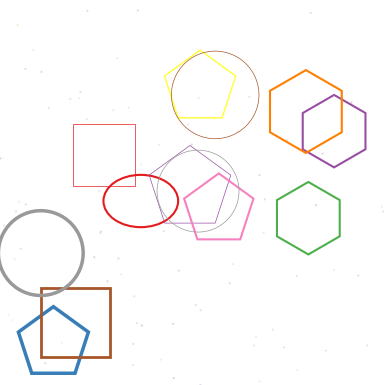[{"shape": "square", "thickness": 0.5, "radius": 0.4, "center": [0.27, 0.598]}, {"shape": "oval", "thickness": 1.5, "radius": 0.49, "center": [0.366, 0.478]}, {"shape": "pentagon", "thickness": 2.5, "radius": 0.48, "center": [0.139, 0.108]}, {"shape": "hexagon", "thickness": 1.5, "radius": 0.47, "center": [0.801, 0.433]}, {"shape": "hexagon", "thickness": 1.5, "radius": 0.47, "center": [0.868, 0.659]}, {"shape": "pentagon", "thickness": 0.5, "radius": 0.56, "center": [0.493, 0.511]}, {"shape": "hexagon", "thickness": 1.5, "radius": 0.54, "center": [0.795, 0.71]}, {"shape": "pentagon", "thickness": 1, "radius": 0.49, "center": [0.52, 0.773]}, {"shape": "square", "thickness": 2, "radius": 0.45, "center": [0.197, 0.162]}, {"shape": "circle", "thickness": 0.5, "radius": 0.57, "center": [0.559, 0.753]}, {"shape": "pentagon", "thickness": 1.5, "radius": 0.47, "center": [0.568, 0.455]}, {"shape": "circle", "thickness": 0.5, "radius": 0.53, "center": [0.514, 0.504]}, {"shape": "circle", "thickness": 2.5, "radius": 0.55, "center": [0.106, 0.343]}]